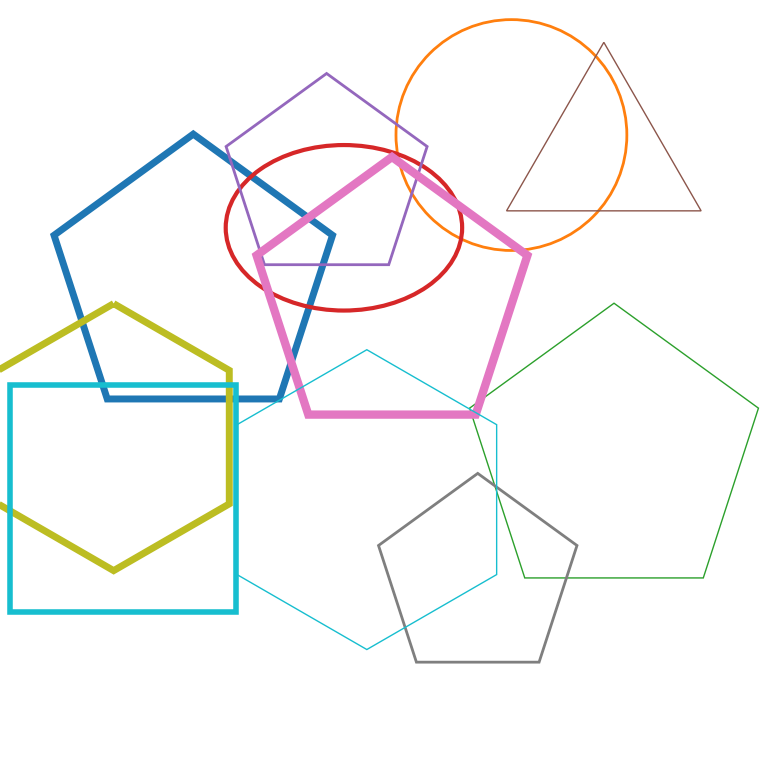[{"shape": "pentagon", "thickness": 2.5, "radius": 0.95, "center": [0.251, 0.636]}, {"shape": "circle", "thickness": 1, "radius": 0.75, "center": [0.664, 0.825]}, {"shape": "pentagon", "thickness": 0.5, "radius": 0.99, "center": [0.797, 0.409]}, {"shape": "oval", "thickness": 1.5, "radius": 0.77, "center": [0.447, 0.704]}, {"shape": "pentagon", "thickness": 1, "radius": 0.69, "center": [0.424, 0.767]}, {"shape": "triangle", "thickness": 0.5, "radius": 0.73, "center": [0.784, 0.799]}, {"shape": "pentagon", "thickness": 3, "radius": 0.92, "center": [0.509, 0.611]}, {"shape": "pentagon", "thickness": 1, "radius": 0.68, "center": [0.62, 0.25]}, {"shape": "hexagon", "thickness": 2.5, "radius": 0.87, "center": [0.148, 0.432]}, {"shape": "hexagon", "thickness": 0.5, "radius": 0.97, "center": [0.476, 0.351]}, {"shape": "square", "thickness": 2, "radius": 0.74, "center": [0.16, 0.353]}]